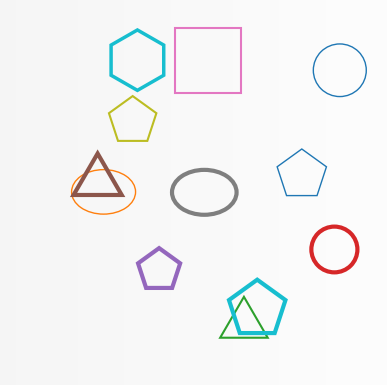[{"shape": "circle", "thickness": 1, "radius": 0.34, "center": [0.877, 0.818]}, {"shape": "pentagon", "thickness": 1, "radius": 0.33, "center": [0.779, 0.546]}, {"shape": "oval", "thickness": 1, "radius": 0.41, "center": [0.267, 0.502]}, {"shape": "triangle", "thickness": 1.5, "radius": 0.35, "center": [0.63, 0.158]}, {"shape": "circle", "thickness": 3, "radius": 0.3, "center": [0.863, 0.352]}, {"shape": "pentagon", "thickness": 3, "radius": 0.29, "center": [0.411, 0.298]}, {"shape": "triangle", "thickness": 3, "radius": 0.36, "center": [0.252, 0.529]}, {"shape": "square", "thickness": 1.5, "radius": 0.42, "center": [0.537, 0.843]}, {"shape": "oval", "thickness": 3, "radius": 0.42, "center": [0.527, 0.5]}, {"shape": "pentagon", "thickness": 1.5, "radius": 0.32, "center": [0.342, 0.686]}, {"shape": "hexagon", "thickness": 2.5, "radius": 0.39, "center": [0.355, 0.844]}, {"shape": "pentagon", "thickness": 3, "radius": 0.38, "center": [0.664, 0.197]}]